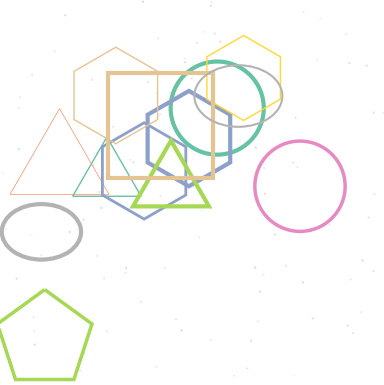[{"shape": "circle", "thickness": 3, "radius": 0.6, "center": [0.564, 0.719]}, {"shape": "triangle", "thickness": 1, "radius": 0.51, "center": [0.278, 0.542]}, {"shape": "triangle", "thickness": 0.5, "radius": 0.74, "center": [0.155, 0.569]}, {"shape": "hexagon", "thickness": 2, "radius": 0.63, "center": [0.374, 0.556]}, {"shape": "hexagon", "thickness": 3, "radius": 0.62, "center": [0.491, 0.64]}, {"shape": "circle", "thickness": 2.5, "radius": 0.59, "center": [0.779, 0.516]}, {"shape": "triangle", "thickness": 3, "radius": 0.57, "center": [0.444, 0.521]}, {"shape": "pentagon", "thickness": 2.5, "radius": 0.65, "center": [0.116, 0.119]}, {"shape": "hexagon", "thickness": 1, "radius": 0.55, "center": [0.633, 0.798]}, {"shape": "hexagon", "thickness": 1, "radius": 0.63, "center": [0.301, 0.752]}, {"shape": "square", "thickness": 3, "radius": 0.68, "center": [0.417, 0.675]}, {"shape": "oval", "thickness": 3, "radius": 0.51, "center": [0.108, 0.398]}, {"shape": "oval", "thickness": 1.5, "radius": 0.57, "center": [0.619, 0.751]}]